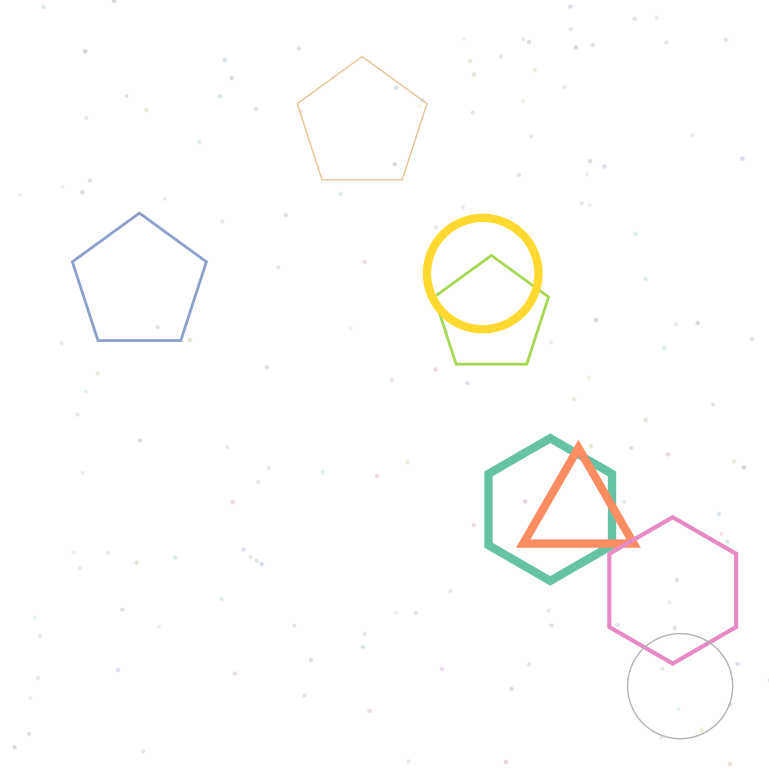[{"shape": "hexagon", "thickness": 3, "radius": 0.46, "center": [0.715, 0.338]}, {"shape": "triangle", "thickness": 3, "radius": 0.41, "center": [0.751, 0.335]}, {"shape": "pentagon", "thickness": 1, "radius": 0.46, "center": [0.181, 0.632]}, {"shape": "hexagon", "thickness": 1.5, "radius": 0.48, "center": [0.874, 0.233]}, {"shape": "pentagon", "thickness": 1, "radius": 0.39, "center": [0.638, 0.59]}, {"shape": "circle", "thickness": 3, "radius": 0.36, "center": [0.627, 0.645]}, {"shape": "pentagon", "thickness": 0.5, "radius": 0.44, "center": [0.47, 0.838]}, {"shape": "circle", "thickness": 0.5, "radius": 0.34, "center": [0.883, 0.109]}]